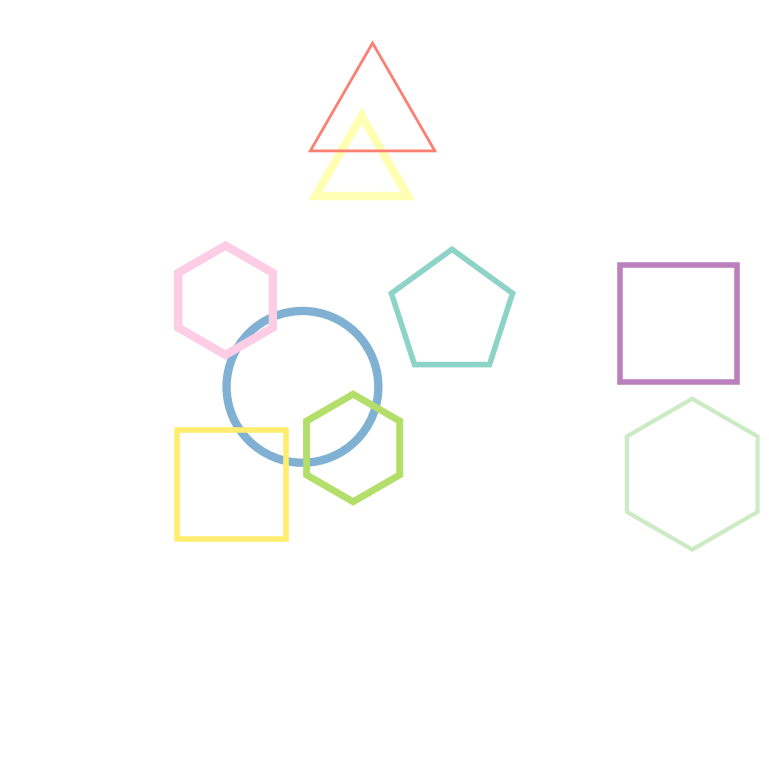[{"shape": "pentagon", "thickness": 2, "radius": 0.41, "center": [0.587, 0.593]}, {"shape": "triangle", "thickness": 3, "radius": 0.35, "center": [0.47, 0.78]}, {"shape": "triangle", "thickness": 1, "radius": 0.47, "center": [0.484, 0.851]}, {"shape": "circle", "thickness": 3, "radius": 0.49, "center": [0.393, 0.498]}, {"shape": "hexagon", "thickness": 2.5, "radius": 0.35, "center": [0.459, 0.418]}, {"shape": "hexagon", "thickness": 3, "radius": 0.36, "center": [0.293, 0.61]}, {"shape": "square", "thickness": 2, "radius": 0.38, "center": [0.881, 0.579]}, {"shape": "hexagon", "thickness": 1.5, "radius": 0.49, "center": [0.899, 0.384]}, {"shape": "square", "thickness": 2, "radius": 0.35, "center": [0.3, 0.371]}]